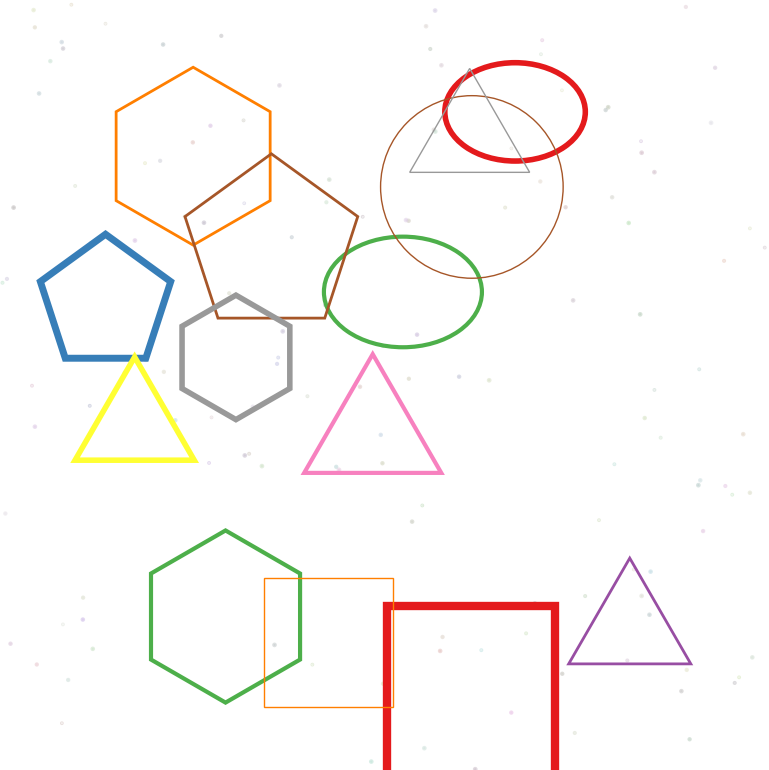[{"shape": "oval", "thickness": 2, "radius": 0.46, "center": [0.669, 0.855]}, {"shape": "square", "thickness": 3, "radius": 0.55, "center": [0.612, 0.104]}, {"shape": "pentagon", "thickness": 2.5, "radius": 0.44, "center": [0.137, 0.607]}, {"shape": "hexagon", "thickness": 1.5, "radius": 0.56, "center": [0.293, 0.199]}, {"shape": "oval", "thickness": 1.5, "radius": 0.51, "center": [0.523, 0.621]}, {"shape": "triangle", "thickness": 1, "radius": 0.46, "center": [0.818, 0.184]}, {"shape": "hexagon", "thickness": 1, "radius": 0.58, "center": [0.251, 0.797]}, {"shape": "square", "thickness": 0.5, "radius": 0.42, "center": [0.426, 0.166]}, {"shape": "triangle", "thickness": 2, "radius": 0.45, "center": [0.175, 0.447]}, {"shape": "circle", "thickness": 0.5, "radius": 0.59, "center": [0.613, 0.757]}, {"shape": "pentagon", "thickness": 1, "radius": 0.59, "center": [0.352, 0.682]}, {"shape": "triangle", "thickness": 1.5, "radius": 0.51, "center": [0.484, 0.437]}, {"shape": "hexagon", "thickness": 2, "radius": 0.4, "center": [0.306, 0.536]}, {"shape": "triangle", "thickness": 0.5, "radius": 0.45, "center": [0.61, 0.821]}]